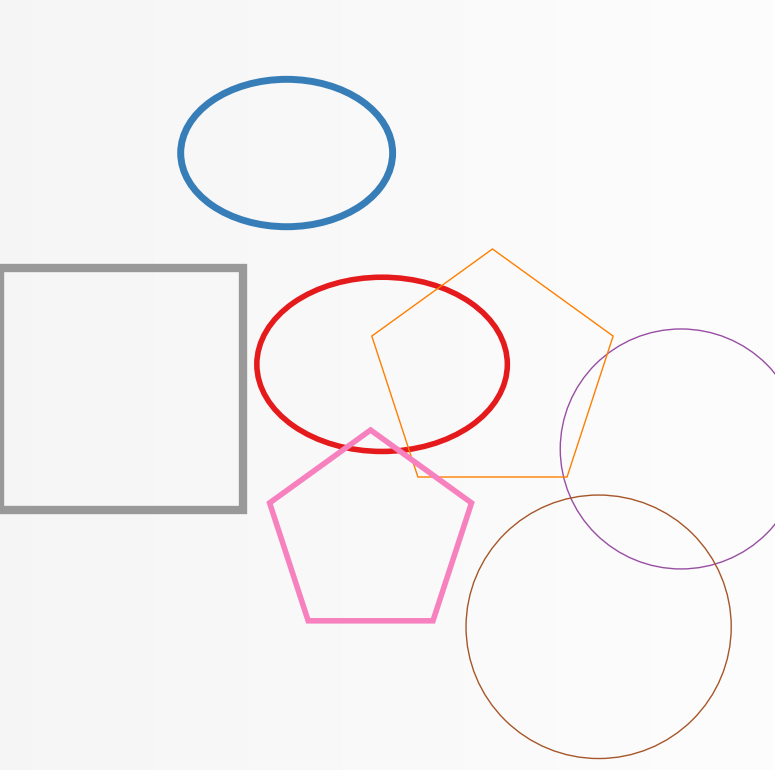[{"shape": "oval", "thickness": 2, "radius": 0.81, "center": [0.493, 0.527]}, {"shape": "oval", "thickness": 2.5, "radius": 0.68, "center": [0.37, 0.801]}, {"shape": "circle", "thickness": 0.5, "radius": 0.78, "center": [0.879, 0.417]}, {"shape": "pentagon", "thickness": 0.5, "radius": 0.82, "center": [0.635, 0.513]}, {"shape": "circle", "thickness": 0.5, "radius": 0.86, "center": [0.772, 0.186]}, {"shape": "pentagon", "thickness": 2, "radius": 0.68, "center": [0.478, 0.305]}, {"shape": "square", "thickness": 3, "radius": 0.78, "center": [0.156, 0.495]}]